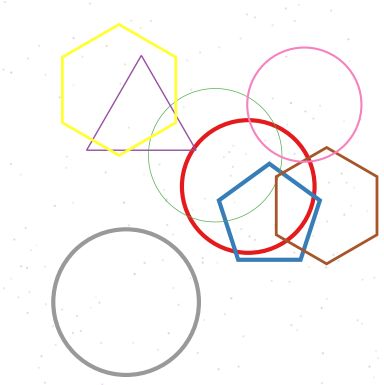[{"shape": "circle", "thickness": 3, "radius": 0.86, "center": [0.645, 0.516]}, {"shape": "pentagon", "thickness": 3, "radius": 0.69, "center": [0.7, 0.437]}, {"shape": "circle", "thickness": 0.5, "radius": 0.87, "center": [0.559, 0.597]}, {"shape": "triangle", "thickness": 1, "radius": 0.82, "center": [0.367, 0.692]}, {"shape": "hexagon", "thickness": 2, "radius": 0.85, "center": [0.309, 0.766]}, {"shape": "hexagon", "thickness": 2, "radius": 0.76, "center": [0.848, 0.466]}, {"shape": "circle", "thickness": 1.5, "radius": 0.74, "center": [0.79, 0.728]}, {"shape": "circle", "thickness": 3, "radius": 0.95, "center": [0.328, 0.215]}]